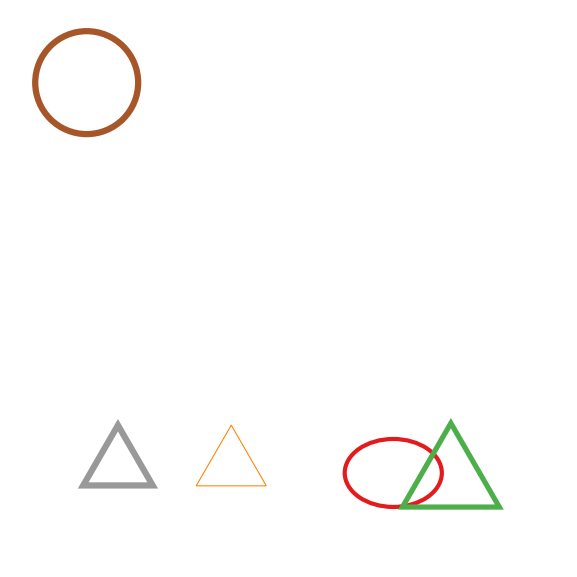[{"shape": "oval", "thickness": 2, "radius": 0.42, "center": [0.681, 0.18]}, {"shape": "triangle", "thickness": 2.5, "radius": 0.48, "center": [0.781, 0.17]}, {"shape": "triangle", "thickness": 0.5, "radius": 0.35, "center": [0.4, 0.193]}, {"shape": "circle", "thickness": 3, "radius": 0.45, "center": [0.15, 0.856]}, {"shape": "triangle", "thickness": 3, "radius": 0.35, "center": [0.204, 0.193]}]